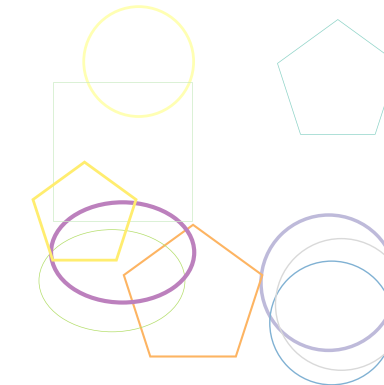[{"shape": "pentagon", "thickness": 0.5, "radius": 0.82, "center": [0.878, 0.784]}, {"shape": "circle", "thickness": 2, "radius": 0.71, "center": [0.36, 0.84]}, {"shape": "circle", "thickness": 2.5, "radius": 0.88, "center": [0.854, 0.266]}, {"shape": "circle", "thickness": 1, "radius": 0.8, "center": [0.861, 0.161]}, {"shape": "pentagon", "thickness": 1.5, "radius": 0.95, "center": [0.501, 0.227]}, {"shape": "oval", "thickness": 0.5, "radius": 0.95, "center": [0.291, 0.271]}, {"shape": "circle", "thickness": 1, "radius": 0.85, "center": [0.887, 0.209]}, {"shape": "oval", "thickness": 3, "radius": 0.93, "center": [0.319, 0.344]}, {"shape": "square", "thickness": 0.5, "radius": 0.9, "center": [0.319, 0.606]}, {"shape": "pentagon", "thickness": 2, "radius": 0.7, "center": [0.22, 0.438]}]